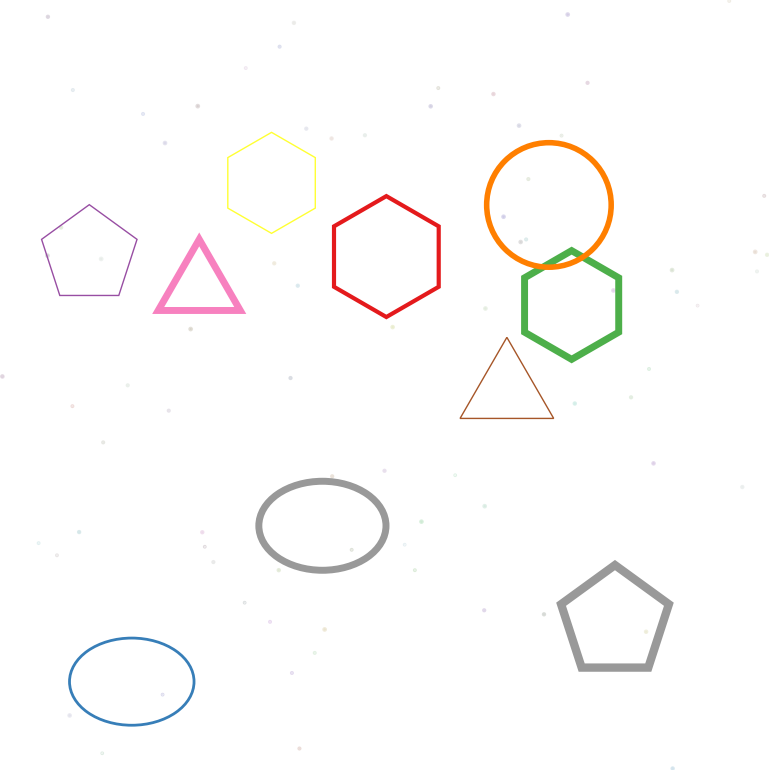[{"shape": "hexagon", "thickness": 1.5, "radius": 0.39, "center": [0.502, 0.667]}, {"shape": "oval", "thickness": 1, "radius": 0.4, "center": [0.171, 0.115]}, {"shape": "hexagon", "thickness": 2.5, "radius": 0.35, "center": [0.742, 0.604]}, {"shape": "pentagon", "thickness": 0.5, "radius": 0.33, "center": [0.116, 0.669]}, {"shape": "circle", "thickness": 2, "radius": 0.4, "center": [0.713, 0.734]}, {"shape": "hexagon", "thickness": 0.5, "radius": 0.33, "center": [0.353, 0.763]}, {"shape": "triangle", "thickness": 0.5, "radius": 0.35, "center": [0.658, 0.492]}, {"shape": "triangle", "thickness": 2.5, "radius": 0.31, "center": [0.259, 0.628]}, {"shape": "pentagon", "thickness": 3, "radius": 0.37, "center": [0.799, 0.193]}, {"shape": "oval", "thickness": 2.5, "radius": 0.41, "center": [0.419, 0.317]}]